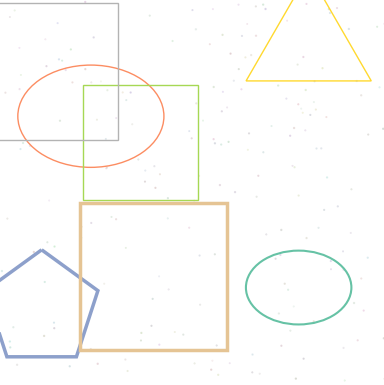[{"shape": "oval", "thickness": 1.5, "radius": 0.68, "center": [0.776, 0.253]}, {"shape": "oval", "thickness": 1, "radius": 0.95, "center": [0.236, 0.698]}, {"shape": "pentagon", "thickness": 2.5, "radius": 0.77, "center": [0.108, 0.198]}, {"shape": "square", "thickness": 1, "radius": 0.75, "center": [0.364, 0.63]}, {"shape": "triangle", "thickness": 1, "radius": 0.94, "center": [0.802, 0.884]}, {"shape": "square", "thickness": 2.5, "radius": 0.96, "center": [0.398, 0.282]}, {"shape": "square", "thickness": 1, "radius": 0.89, "center": [0.128, 0.815]}]